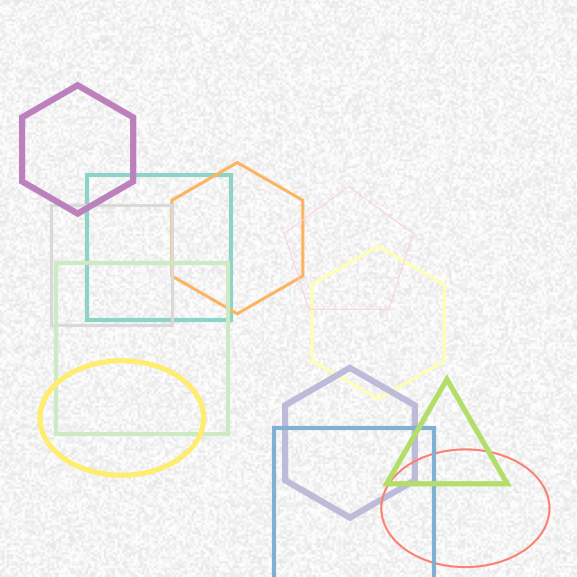[{"shape": "square", "thickness": 2, "radius": 0.62, "center": [0.276, 0.57]}, {"shape": "hexagon", "thickness": 1.5, "radius": 0.66, "center": [0.655, 0.441]}, {"shape": "hexagon", "thickness": 3, "radius": 0.65, "center": [0.606, 0.232]}, {"shape": "oval", "thickness": 1, "radius": 0.73, "center": [0.806, 0.119]}, {"shape": "square", "thickness": 2, "radius": 0.69, "center": [0.613, 0.119]}, {"shape": "hexagon", "thickness": 1.5, "radius": 0.65, "center": [0.411, 0.587]}, {"shape": "triangle", "thickness": 2.5, "radius": 0.6, "center": [0.774, 0.222]}, {"shape": "pentagon", "thickness": 0.5, "radius": 0.59, "center": [0.604, 0.559]}, {"shape": "square", "thickness": 1.5, "radius": 0.52, "center": [0.193, 0.54]}, {"shape": "hexagon", "thickness": 3, "radius": 0.56, "center": [0.134, 0.74]}, {"shape": "square", "thickness": 2, "radius": 0.74, "center": [0.246, 0.395]}, {"shape": "oval", "thickness": 2.5, "radius": 0.71, "center": [0.211, 0.275]}]